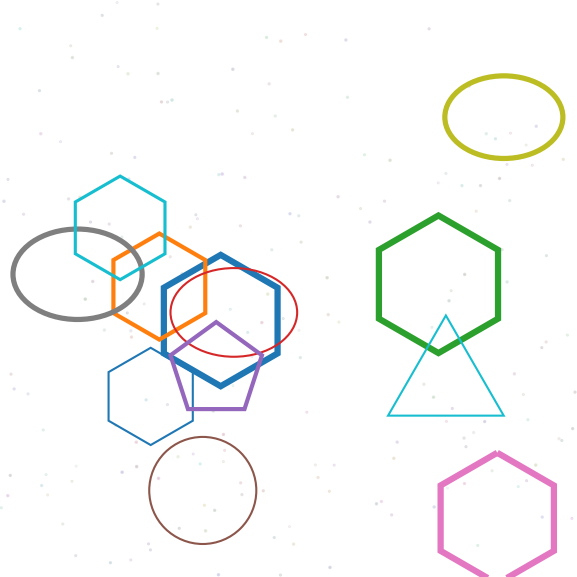[{"shape": "hexagon", "thickness": 1, "radius": 0.42, "center": [0.261, 0.313]}, {"shape": "hexagon", "thickness": 3, "radius": 0.57, "center": [0.382, 0.444]}, {"shape": "hexagon", "thickness": 2, "radius": 0.46, "center": [0.276, 0.503]}, {"shape": "hexagon", "thickness": 3, "radius": 0.6, "center": [0.759, 0.507]}, {"shape": "oval", "thickness": 1, "radius": 0.55, "center": [0.405, 0.458]}, {"shape": "pentagon", "thickness": 2, "radius": 0.42, "center": [0.374, 0.358]}, {"shape": "circle", "thickness": 1, "radius": 0.46, "center": [0.351, 0.15]}, {"shape": "hexagon", "thickness": 3, "radius": 0.57, "center": [0.861, 0.102]}, {"shape": "oval", "thickness": 2.5, "radius": 0.56, "center": [0.134, 0.524]}, {"shape": "oval", "thickness": 2.5, "radius": 0.51, "center": [0.872, 0.796]}, {"shape": "triangle", "thickness": 1, "radius": 0.58, "center": [0.772, 0.337]}, {"shape": "hexagon", "thickness": 1.5, "radius": 0.45, "center": [0.208, 0.605]}]